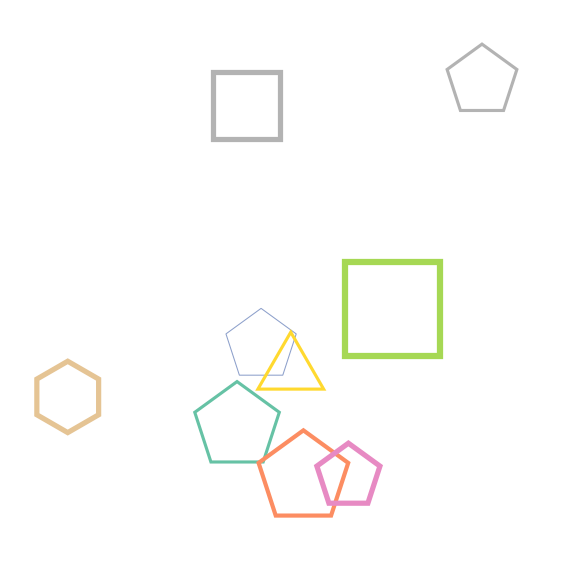[{"shape": "pentagon", "thickness": 1.5, "radius": 0.38, "center": [0.41, 0.261]}, {"shape": "pentagon", "thickness": 2, "radius": 0.41, "center": [0.525, 0.172]}, {"shape": "pentagon", "thickness": 0.5, "radius": 0.32, "center": [0.452, 0.401]}, {"shape": "pentagon", "thickness": 2.5, "radius": 0.29, "center": [0.603, 0.174]}, {"shape": "square", "thickness": 3, "radius": 0.41, "center": [0.679, 0.464]}, {"shape": "triangle", "thickness": 1.5, "radius": 0.33, "center": [0.503, 0.358]}, {"shape": "hexagon", "thickness": 2.5, "radius": 0.31, "center": [0.117, 0.312]}, {"shape": "pentagon", "thickness": 1.5, "radius": 0.32, "center": [0.835, 0.859]}, {"shape": "square", "thickness": 2.5, "radius": 0.29, "center": [0.427, 0.817]}]